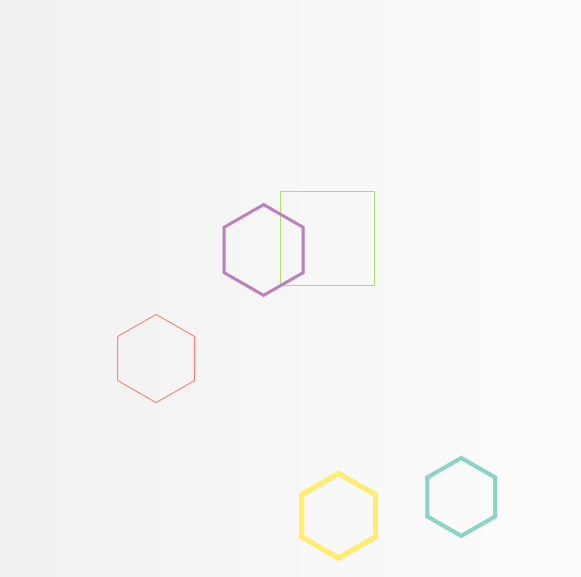[{"shape": "hexagon", "thickness": 2, "radius": 0.34, "center": [0.794, 0.139]}, {"shape": "hexagon", "thickness": 0.5, "radius": 0.38, "center": [0.269, 0.378]}, {"shape": "square", "thickness": 0.5, "radius": 0.4, "center": [0.562, 0.587]}, {"shape": "hexagon", "thickness": 1.5, "radius": 0.39, "center": [0.454, 0.566]}, {"shape": "hexagon", "thickness": 2.5, "radius": 0.37, "center": [0.582, 0.106]}]